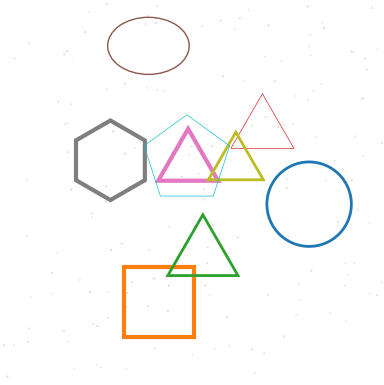[{"shape": "circle", "thickness": 2, "radius": 0.55, "center": [0.803, 0.47]}, {"shape": "square", "thickness": 3, "radius": 0.46, "center": [0.414, 0.216]}, {"shape": "triangle", "thickness": 2, "radius": 0.53, "center": [0.527, 0.337]}, {"shape": "triangle", "thickness": 0.5, "radius": 0.47, "center": [0.682, 0.662]}, {"shape": "oval", "thickness": 1, "radius": 0.53, "center": [0.386, 0.881]}, {"shape": "triangle", "thickness": 3, "radius": 0.45, "center": [0.489, 0.576]}, {"shape": "hexagon", "thickness": 3, "radius": 0.52, "center": [0.287, 0.584]}, {"shape": "triangle", "thickness": 2, "radius": 0.41, "center": [0.613, 0.574]}, {"shape": "pentagon", "thickness": 0.5, "radius": 0.58, "center": [0.485, 0.585]}]